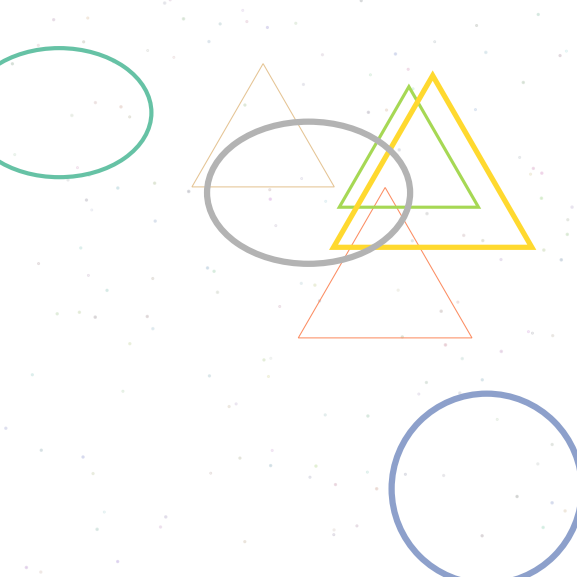[{"shape": "oval", "thickness": 2, "radius": 0.8, "center": [0.103, 0.804]}, {"shape": "triangle", "thickness": 0.5, "radius": 0.87, "center": [0.667, 0.501]}, {"shape": "circle", "thickness": 3, "radius": 0.82, "center": [0.843, 0.153]}, {"shape": "triangle", "thickness": 1.5, "radius": 0.7, "center": [0.708, 0.71]}, {"shape": "triangle", "thickness": 2.5, "radius": 0.99, "center": [0.749, 0.67]}, {"shape": "triangle", "thickness": 0.5, "radius": 0.71, "center": [0.456, 0.747]}, {"shape": "oval", "thickness": 3, "radius": 0.88, "center": [0.534, 0.665]}]